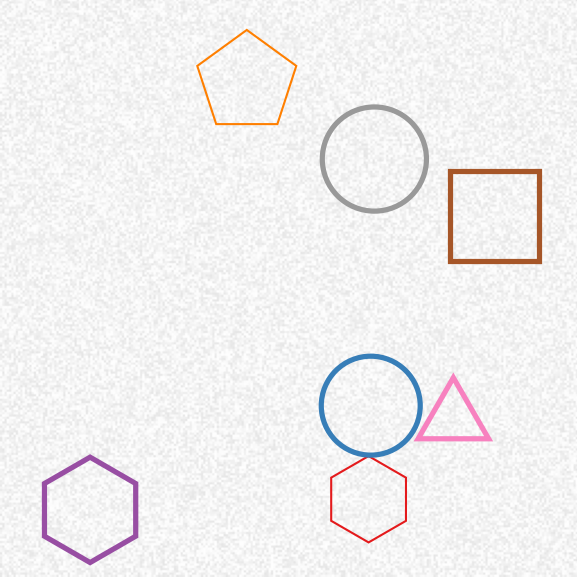[{"shape": "hexagon", "thickness": 1, "radius": 0.37, "center": [0.638, 0.135]}, {"shape": "circle", "thickness": 2.5, "radius": 0.43, "center": [0.642, 0.297]}, {"shape": "hexagon", "thickness": 2.5, "radius": 0.46, "center": [0.156, 0.116]}, {"shape": "pentagon", "thickness": 1, "radius": 0.45, "center": [0.427, 0.857]}, {"shape": "square", "thickness": 2.5, "radius": 0.39, "center": [0.856, 0.625]}, {"shape": "triangle", "thickness": 2.5, "radius": 0.35, "center": [0.785, 0.275]}, {"shape": "circle", "thickness": 2.5, "radius": 0.45, "center": [0.648, 0.724]}]